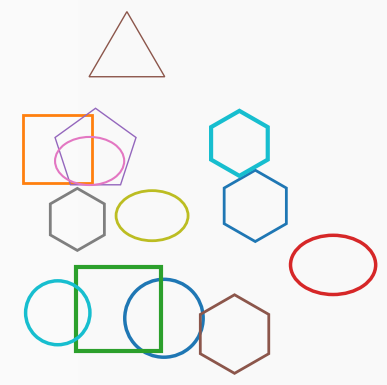[{"shape": "circle", "thickness": 2.5, "radius": 0.51, "center": [0.423, 0.173]}, {"shape": "hexagon", "thickness": 2, "radius": 0.46, "center": [0.659, 0.465]}, {"shape": "square", "thickness": 2, "radius": 0.44, "center": [0.149, 0.614]}, {"shape": "square", "thickness": 3, "radius": 0.54, "center": [0.306, 0.197]}, {"shape": "oval", "thickness": 2.5, "radius": 0.55, "center": [0.86, 0.312]}, {"shape": "pentagon", "thickness": 1, "radius": 0.55, "center": [0.247, 0.609]}, {"shape": "hexagon", "thickness": 2, "radius": 0.51, "center": [0.605, 0.132]}, {"shape": "triangle", "thickness": 1, "radius": 0.56, "center": [0.327, 0.857]}, {"shape": "oval", "thickness": 1.5, "radius": 0.45, "center": [0.231, 0.582]}, {"shape": "hexagon", "thickness": 2, "radius": 0.4, "center": [0.2, 0.43]}, {"shape": "oval", "thickness": 2, "radius": 0.46, "center": [0.392, 0.44]}, {"shape": "circle", "thickness": 2.5, "radius": 0.42, "center": [0.149, 0.188]}, {"shape": "hexagon", "thickness": 3, "radius": 0.42, "center": [0.618, 0.628]}]